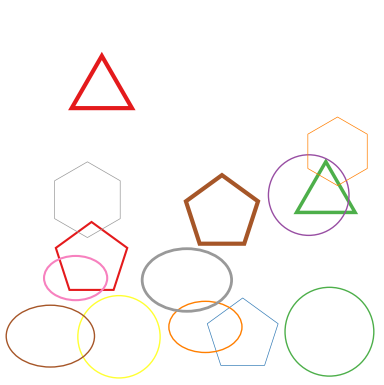[{"shape": "pentagon", "thickness": 1.5, "radius": 0.49, "center": [0.238, 0.326]}, {"shape": "triangle", "thickness": 3, "radius": 0.45, "center": [0.264, 0.764]}, {"shape": "pentagon", "thickness": 0.5, "radius": 0.48, "center": [0.63, 0.129]}, {"shape": "triangle", "thickness": 2.5, "radius": 0.44, "center": [0.846, 0.492]}, {"shape": "circle", "thickness": 1, "radius": 0.58, "center": [0.856, 0.138]}, {"shape": "circle", "thickness": 1, "radius": 0.52, "center": [0.802, 0.493]}, {"shape": "hexagon", "thickness": 0.5, "radius": 0.45, "center": [0.877, 0.607]}, {"shape": "oval", "thickness": 1, "radius": 0.47, "center": [0.534, 0.151]}, {"shape": "circle", "thickness": 1, "radius": 0.53, "center": [0.309, 0.125]}, {"shape": "oval", "thickness": 1, "radius": 0.57, "center": [0.131, 0.127]}, {"shape": "pentagon", "thickness": 3, "radius": 0.49, "center": [0.576, 0.447]}, {"shape": "oval", "thickness": 1.5, "radius": 0.41, "center": [0.196, 0.278]}, {"shape": "oval", "thickness": 2, "radius": 0.58, "center": [0.485, 0.273]}, {"shape": "hexagon", "thickness": 0.5, "radius": 0.49, "center": [0.227, 0.481]}]